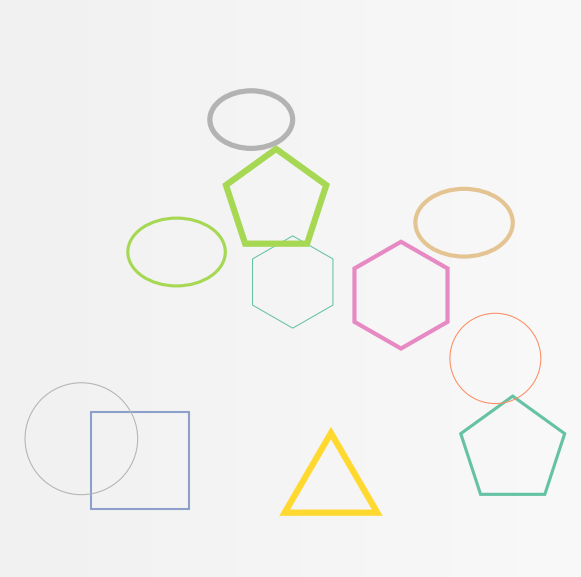[{"shape": "hexagon", "thickness": 0.5, "radius": 0.4, "center": [0.504, 0.511]}, {"shape": "pentagon", "thickness": 1.5, "radius": 0.47, "center": [0.882, 0.219]}, {"shape": "circle", "thickness": 0.5, "radius": 0.39, "center": [0.852, 0.378]}, {"shape": "square", "thickness": 1, "radius": 0.42, "center": [0.24, 0.202]}, {"shape": "hexagon", "thickness": 2, "radius": 0.46, "center": [0.69, 0.488]}, {"shape": "oval", "thickness": 1.5, "radius": 0.42, "center": [0.304, 0.563]}, {"shape": "pentagon", "thickness": 3, "radius": 0.45, "center": [0.475, 0.651]}, {"shape": "triangle", "thickness": 3, "radius": 0.46, "center": [0.569, 0.157]}, {"shape": "oval", "thickness": 2, "radius": 0.42, "center": [0.798, 0.614]}, {"shape": "circle", "thickness": 0.5, "radius": 0.48, "center": [0.14, 0.239]}, {"shape": "oval", "thickness": 2.5, "radius": 0.36, "center": [0.432, 0.792]}]